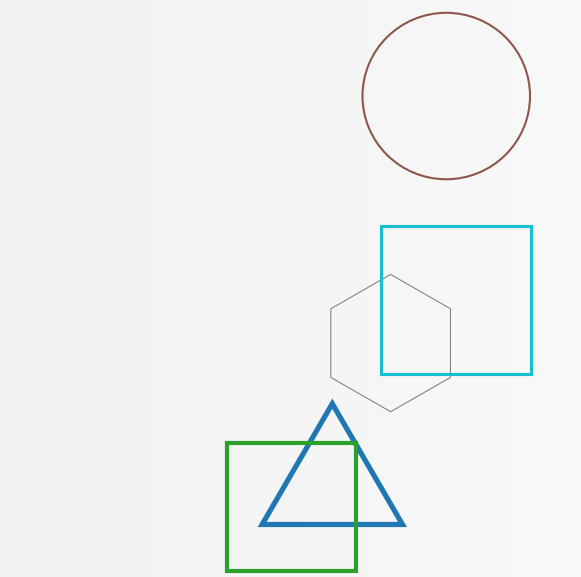[{"shape": "triangle", "thickness": 2.5, "radius": 0.7, "center": [0.572, 0.161]}, {"shape": "square", "thickness": 2, "radius": 0.56, "center": [0.502, 0.121]}, {"shape": "circle", "thickness": 1, "radius": 0.72, "center": [0.768, 0.833]}, {"shape": "hexagon", "thickness": 0.5, "radius": 0.59, "center": [0.672, 0.405]}, {"shape": "square", "thickness": 1.5, "radius": 0.64, "center": [0.785, 0.479]}]